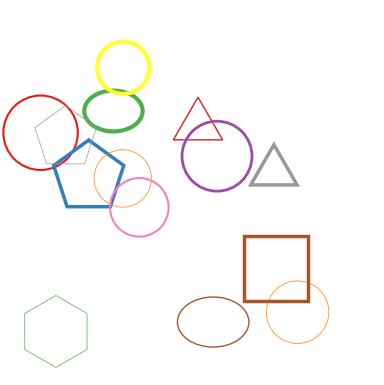[{"shape": "circle", "thickness": 1.5, "radius": 0.48, "center": [0.105, 0.655]}, {"shape": "triangle", "thickness": 1, "radius": 0.37, "center": [0.514, 0.674]}, {"shape": "pentagon", "thickness": 2.5, "radius": 0.48, "center": [0.23, 0.541]}, {"shape": "hexagon", "thickness": 0.5, "radius": 0.47, "center": [0.145, 0.139]}, {"shape": "oval", "thickness": 3, "radius": 0.38, "center": [0.295, 0.712]}, {"shape": "circle", "thickness": 2, "radius": 0.45, "center": [0.564, 0.594]}, {"shape": "circle", "thickness": 0.5, "radius": 0.37, "center": [0.319, 0.536]}, {"shape": "circle", "thickness": 0.5, "radius": 0.41, "center": [0.773, 0.189]}, {"shape": "circle", "thickness": 3, "radius": 0.34, "center": [0.32, 0.824]}, {"shape": "oval", "thickness": 1, "radius": 0.46, "center": [0.554, 0.164]}, {"shape": "square", "thickness": 2.5, "radius": 0.42, "center": [0.717, 0.302]}, {"shape": "circle", "thickness": 1.5, "radius": 0.38, "center": [0.362, 0.461]}, {"shape": "triangle", "thickness": 2.5, "radius": 0.35, "center": [0.711, 0.554]}, {"shape": "pentagon", "thickness": 0.5, "radius": 0.42, "center": [0.171, 0.642]}]